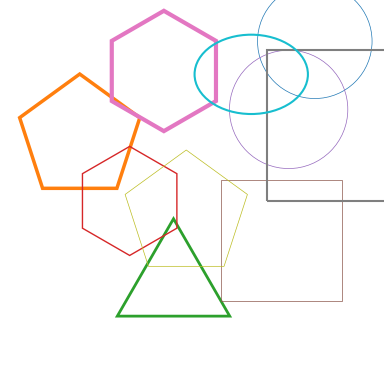[{"shape": "circle", "thickness": 0.5, "radius": 0.74, "center": [0.818, 0.893]}, {"shape": "pentagon", "thickness": 2.5, "radius": 0.82, "center": [0.207, 0.644]}, {"shape": "triangle", "thickness": 2, "radius": 0.84, "center": [0.451, 0.263]}, {"shape": "hexagon", "thickness": 1, "radius": 0.71, "center": [0.337, 0.478]}, {"shape": "circle", "thickness": 0.5, "radius": 0.77, "center": [0.75, 0.716]}, {"shape": "square", "thickness": 0.5, "radius": 0.79, "center": [0.73, 0.375]}, {"shape": "hexagon", "thickness": 3, "radius": 0.78, "center": [0.426, 0.816]}, {"shape": "square", "thickness": 1.5, "radius": 0.98, "center": [0.89, 0.673]}, {"shape": "pentagon", "thickness": 0.5, "radius": 0.84, "center": [0.484, 0.443]}, {"shape": "oval", "thickness": 1.5, "radius": 0.74, "center": [0.653, 0.807]}]